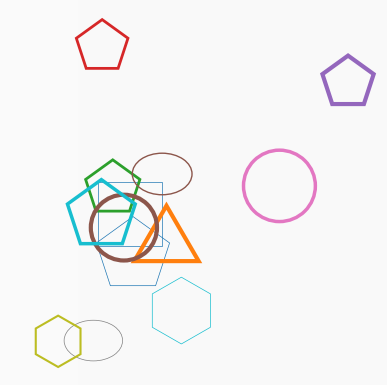[{"shape": "square", "thickness": 0.5, "radius": 0.41, "center": [0.336, 0.444]}, {"shape": "pentagon", "thickness": 0.5, "radius": 0.5, "center": [0.343, 0.338]}, {"shape": "triangle", "thickness": 3, "radius": 0.48, "center": [0.43, 0.37]}, {"shape": "pentagon", "thickness": 2, "radius": 0.37, "center": [0.291, 0.511]}, {"shape": "pentagon", "thickness": 2, "radius": 0.35, "center": [0.264, 0.879]}, {"shape": "pentagon", "thickness": 3, "radius": 0.35, "center": [0.898, 0.786]}, {"shape": "circle", "thickness": 3, "radius": 0.43, "center": [0.32, 0.409]}, {"shape": "oval", "thickness": 1, "radius": 0.39, "center": [0.418, 0.548]}, {"shape": "circle", "thickness": 2.5, "radius": 0.46, "center": [0.721, 0.517]}, {"shape": "oval", "thickness": 0.5, "radius": 0.38, "center": [0.241, 0.115]}, {"shape": "hexagon", "thickness": 1.5, "radius": 0.33, "center": [0.15, 0.113]}, {"shape": "pentagon", "thickness": 2.5, "radius": 0.46, "center": [0.262, 0.441]}, {"shape": "hexagon", "thickness": 0.5, "radius": 0.43, "center": [0.468, 0.193]}]